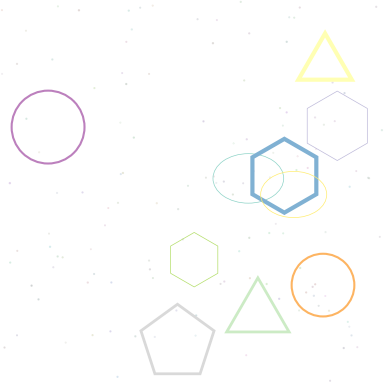[{"shape": "oval", "thickness": 0.5, "radius": 0.46, "center": [0.645, 0.537]}, {"shape": "triangle", "thickness": 3, "radius": 0.4, "center": [0.844, 0.833]}, {"shape": "hexagon", "thickness": 0.5, "radius": 0.45, "center": [0.876, 0.673]}, {"shape": "hexagon", "thickness": 3, "radius": 0.48, "center": [0.739, 0.543]}, {"shape": "circle", "thickness": 1.5, "radius": 0.41, "center": [0.839, 0.259]}, {"shape": "hexagon", "thickness": 0.5, "radius": 0.35, "center": [0.504, 0.325]}, {"shape": "pentagon", "thickness": 2, "radius": 0.5, "center": [0.461, 0.11]}, {"shape": "circle", "thickness": 1.5, "radius": 0.47, "center": [0.125, 0.67]}, {"shape": "triangle", "thickness": 2, "radius": 0.47, "center": [0.67, 0.185]}, {"shape": "oval", "thickness": 0.5, "radius": 0.43, "center": [0.763, 0.495]}]